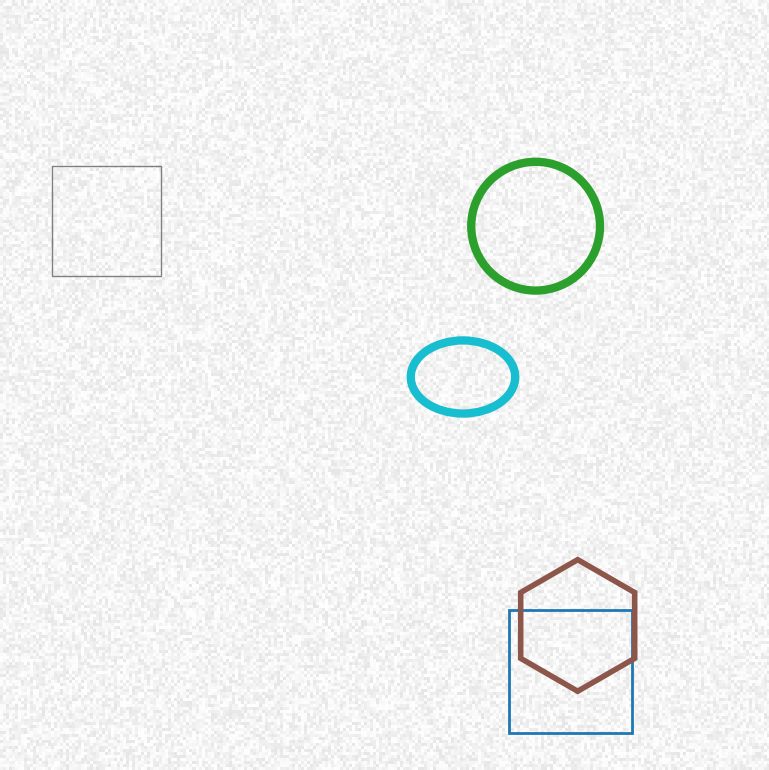[{"shape": "square", "thickness": 1, "radius": 0.4, "center": [0.741, 0.128]}, {"shape": "circle", "thickness": 3, "radius": 0.42, "center": [0.696, 0.706]}, {"shape": "hexagon", "thickness": 2, "radius": 0.43, "center": [0.75, 0.188]}, {"shape": "square", "thickness": 0.5, "radius": 0.36, "center": [0.138, 0.713]}, {"shape": "oval", "thickness": 3, "radius": 0.34, "center": [0.601, 0.51]}]